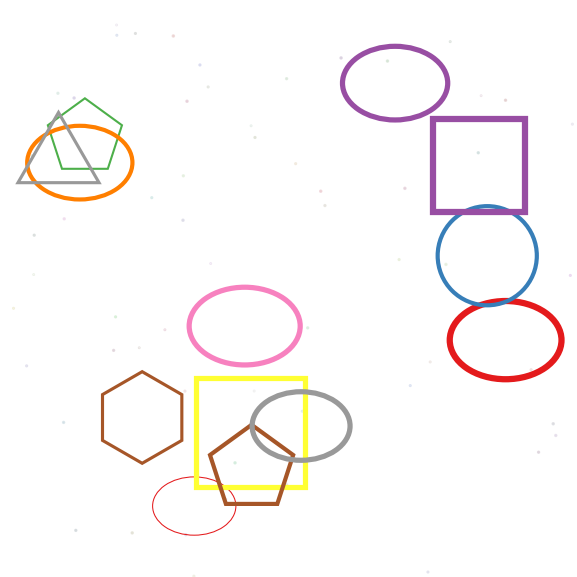[{"shape": "oval", "thickness": 0.5, "radius": 0.36, "center": [0.336, 0.123]}, {"shape": "oval", "thickness": 3, "radius": 0.48, "center": [0.876, 0.41]}, {"shape": "circle", "thickness": 2, "radius": 0.43, "center": [0.844, 0.556]}, {"shape": "pentagon", "thickness": 1, "radius": 0.34, "center": [0.147, 0.761]}, {"shape": "oval", "thickness": 2.5, "radius": 0.46, "center": [0.684, 0.855]}, {"shape": "square", "thickness": 3, "radius": 0.4, "center": [0.83, 0.713]}, {"shape": "oval", "thickness": 2, "radius": 0.46, "center": [0.138, 0.718]}, {"shape": "square", "thickness": 2.5, "radius": 0.47, "center": [0.434, 0.25]}, {"shape": "pentagon", "thickness": 2, "radius": 0.38, "center": [0.436, 0.188]}, {"shape": "hexagon", "thickness": 1.5, "radius": 0.4, "center": [0.246, 0.276]}, {"shape": "oval", "thickness": 2.5, "radius": 0.48, "center": [0.424, 0.434]}, {"shape": "triangle", "thickness": 1.5, "radius": 0.41, "center": [0.101, 0.723]}, {"shape": "oval", "thickness": 2.5, "radius": 0.42, "center": [0.521, 0.261]}]